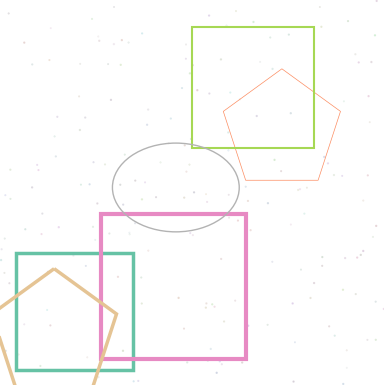[{"shape": "square", "thickness": 2.5, "radius": 0.76, "center": [0.194, 0.19]}, {"shape": "pentagon", "thickness": 0.5, "radius": 0.8, "center": [0.732, 0.661]}, {"shape": "square", "thickness": 3, "radius": 0.94, "center": [0.45, 0.255]}, {"shape": "square", "thickness": 1.5, "radius": 0.79, "center": [0.657, 0.773]}, {"shape": "pentagon", "thickness": 2.5, "radius": 0.85, "center": [0.141, 0.132]}, {"shape": "oval", "thickness": 1, "radius": 0.82, "center": [0.457, 0.513]}]